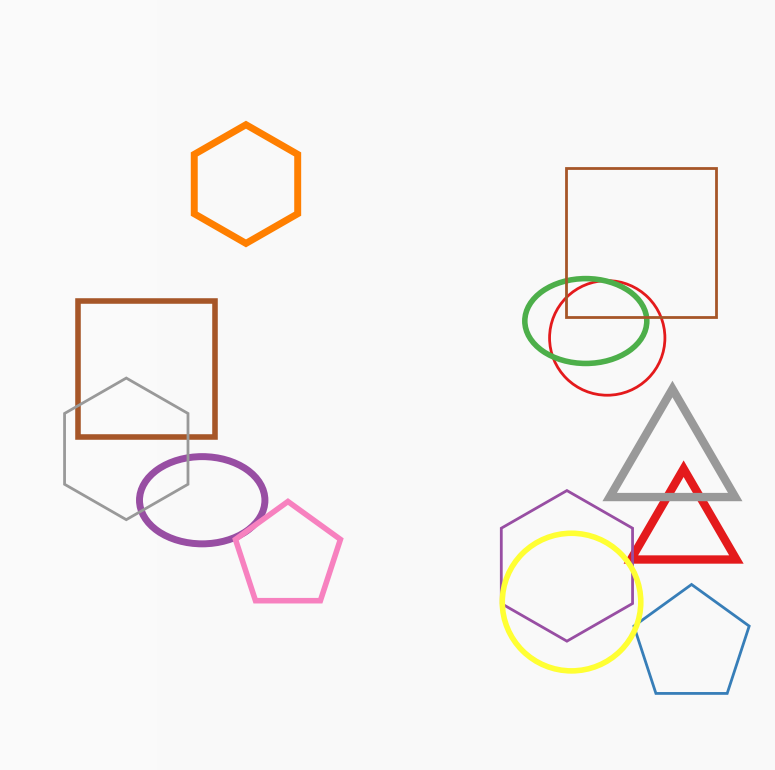[{"shape": "triangle", "thickness": 3, "radius": 0.39, "center": [0.882, 0.313]}, {"shape": "circle", "thickness": 1, "radius": 0.37, "center": [0.784, 0.561]}, {"shape": "pentagon", "thickness": 1, "radius": 0.39, "center": [0.892, 0.163]}, {"shape": "oval", "thickness": 2, "radius": 0.39, "center": [0.756, 0.583]}, {"shape": "oval", "thickness": 2.5, "radius": 0.4, "center": [0.261, 0.35]}, {"shape": "hexagon", "thickness": 1, "radius": 0.49, "center": [0.732, 0.265]}, {"shape": "hexagon", "thickness": 2.5, "radius": 0.39, "center": [0.317, 0.761]}, {"shape": "circle", "thickness": 2, "radius": 0.45, "center": [0.737, 0.218]}, {"shape": "square", "thickness": 1, "radius": 0.48, "center": [0.827, 0.686]}, {"shape": "square", "thickness": 2, "radius": 0.44, "center": [0.189, 0.521]}, {"shape": "pentagon", "thickness": 2, "radius": 0.36, "center": [0.372, 0.277]}, {"shape": "hexagon", "thickness": 1, "radius": 0.46, "center": [0.163, 0.417]}, {"shape": "triangle", "thickness": 3, "radius": 0.47, "center": [0.868, 0.401]}]